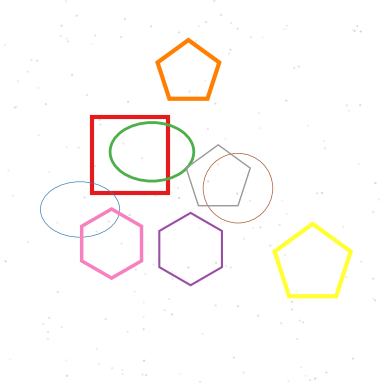[{"shape": "square", "thickness": 3, "radius": 0.49, "center": [0.339, 0.599]}, {"shape": "oval", "thickness": 0.5, "radius": 0.51, "center": [0.208, 0.456]}, {"shape": "oval", "thickness": 2, "radius": 0.54, "center": [0.395, 0.606]}, {"shape": "hexagon", "thickness": 1.5, "radius": 0.47, "center": [0.495, 0.353]}, {"shape": "pentagon", "thickness": 3, "radius": 0.42, "center": [0.489, 0.812]}, {"shape": "pentagon", "thickness": 3, "radius": 0.52, "center": [0.812, 0.315]}, {"shape": "circle", "thickness": 0.5, "radius": 0.45, "center": [0.618, 0.511]}, {"shape": "hexagon", "thickness": 2.5, "radius": 0.45, "center": [0.29, 0.367]}, {"shape": "pentagon", "thickness": 1, "radius": 0.44, "center": [0.567, 0.536]}]